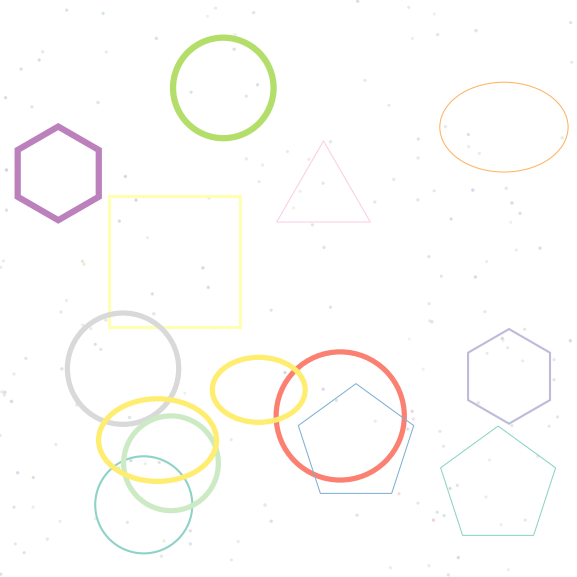[{"shape": "pentagon", "thickness": 0.5, "radius": 0.52, "center": [0.863, 0.157]}, {"shape": "circle", "thickness": 1, "radius": 0.42, "center": [0.249, 0.125]}, {"shape": "square", "thickness": 1.5, "radius": 0.57, "center": [0.302, 0.547]}, {"shape": "hexagon", "thickness": 1, "radius": 0.41, "center": [0.881, 0.347]}, {"shape": "circle", "thickness": 2.5, "radius": 0.55, "center": [0.589, 0.279]}, {"shape": "pentagon", "thickness": 0.5, "radius": 0.53, "center": [0.616, 0.23]}, {"shape": "oval", "thickness": 0.5, "radius": 0.56, "center": [0.873, 0.779]}, {"shape": "circle", "thickness": 3, "radius": 0.44, "center": [0.387, 0.847]}, {"shape": "triangle", "thickness": 0.5, "radius": 0.47, "center": [0.56, 0.662]}, {"shape": "circle", "thickness": 2.5, "radius": 0.48, "center": [0.213, 0.361]}, {"shape": "hexagon", "thickness": 3, "radius": 0.41, "center": [0.101, 0.699]}, {"shape": "circle", "thickness": 2.5, "radius": 0.41, "center": [0.296, 0.197]}, {"shape": "oval", "thickness": 2.5, "radius": 0.4, "center": [0.448, 0.324]}, {"shape": "oval", "thickness": 2.5, "radius": 0.51, "center": [0.273, 0.237]}]